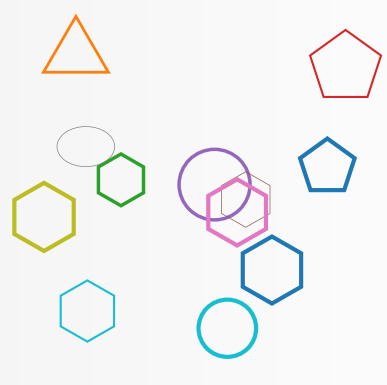[{"shape": "hexagon", "thickness": 3, "radius": 0.43, "center": [0.702, 0.299]}, {"shape": "pentagon", "thickness": 3, "radius": 0.37, "center": [0.845, 0.566]}, {"shape": "triangle", "thickness": 2, "radius": 0.48, "center": [0.196, 0.861]}, {"shape": "hexagon", "thickness": 2.5, "radius": 0.34, "center": [0.312, 0.533]}, {"shape": "pentagon", "thickness": 1.5, "radius": 0.48, "center": [0.892, 0.826]}, {"shape": "circle", "thickness": 2.5, "radius": 0.46, "center": [0.554, 0.521]}, {"shape": "hexagon", "thickness": 0.5, "radius": 0.36, "center": [0.634, 0.482]}, {"shape": "hexagon", "thickness": 3, "radius": 0.43, "center": [0.612, 0.448]}, {"shape": "oval", "thickness": 0.5, "radius": 0.37, "center": [0.222, 0.619]}, {"shape": "hexagon", "thickness": 3, "radius": 0.44, "center": [0.114, 0.437]}, {"shape": "hexagon", "thickness": 1.5, "radius": 0.4, "center": [0.225, 0.192]}, {"shape": "circle", "thickness": 3, "radius": 0.37, "center": [0.587, 0.147]}]